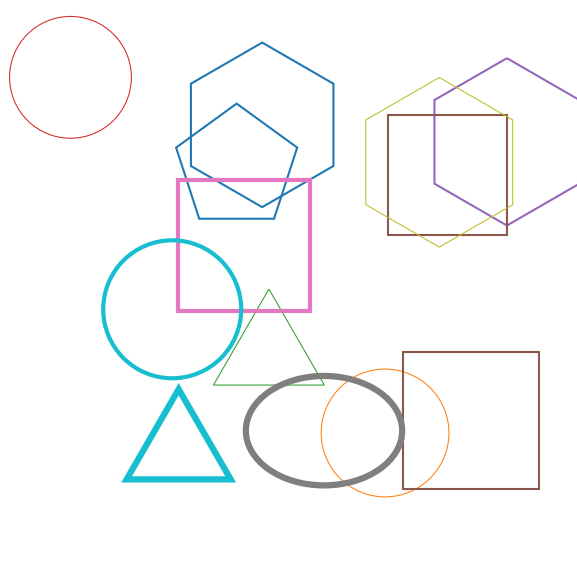[{"shape": "pentagon", "thickness": 1, "radius": 0.55, "center": [0.41, 0.71]}, {"shape": "hexagon", "thickness": 1, "radius": 0.71, "center": [0.454, 0.783]}, {"shape": "circle", "thickness": 0.5, "radius": 0.55, "center": [0.667, 0.249]}, {"shape": "triangle", "thickness": 0.5, "radius": 0.55, "center": [0.466, 0.388]}, {"shape": "circle", "thickness": 0.5, "radius": 0.53, "center": [0.122, 0.865]}, {"shape": "hexagon", "thickness": 1, "radius": 0.72, "center": [0.878, 0.754]}, {"shape": "square", "thickness": 1, "radius": 0.59, "center": [0.815, 0.271]}, {"shape": "square", "thickness": 1, "radius": 0.52, "center": [0.775, 0.696]}, {"shape": "square", "thickness": 2, "radius": 0.57, "center": [0.423, 0.574]}, {"shape": "oval", "thickness": 3, "radius": 0.68, "center": [0.561, 0.253]}, {"shape": "hexagon", "thickness": 0.5, "radius": 0.73, "center": [0.761, 0.718]}, {"shape": "triangle", "thickness": 3, "radius": 0.52, "center": [0.309, 0.221]}, {"shape": "circle", "thickness": 2, "radius": 0.6, "center": [0.298, 0.464]}]